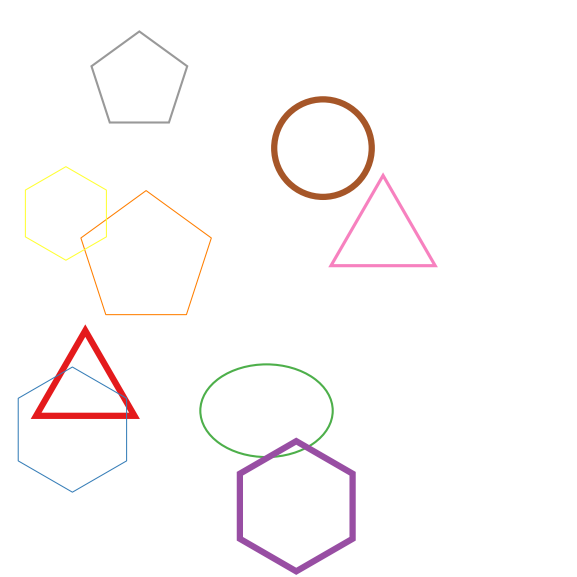[{"shape": "triangle", "thickness": 3, "radius": 0.49, "center": [0.148, 0.328]}, {"shape": "hexagon", "thickness": 0.5, "radius": 0.54, "center": [0.125, 0.255]}, {"shape": "oval", "thickness": 1, "radius": 0.57, "center": [0.462, 0.288]}, {"shape": "hexagon", "thickness": 3, "radius": 0.56, "center": [0.513, 0.123]}, {"shape": "pentagon", "thickness": 0.5, "radius": 0.59, "center": [0.253, 0.55]}, {"shape": "hexagon", "thickness": 0.5, "radius": 0.41, "center": [0.114, 0.63]}, {"shape": "circle", "thickness": 3, "radius": 0.42, "center": [0.559, 0.743]}, {"shape": "triangle", "thickness": 1.5, "radius": 0.52, "center": [0.663, 0.591]}, {"shape": "pentagon", "thickness": 1, "radius": 0.44, "center": [0.241, 0.858]}]